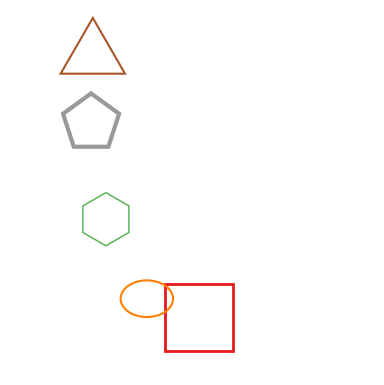[{"shape": "square", "thickness": 2, "radius": 0.44, "center": [0.517, 0.176]}, {"shape": "hexagon", "thickness": 1, "radius": 0.35, "center": [0.275, 0.431]}, {"shape": "oval", "thickness": 1.5, "radius": 0.34, "center": [0.381, 0.224]}, {"shape": "triangle", "thickness": 1.5, "radius": 0.48, "center": [0.241, 0.857]}, {"shape": "pentagon", "thickness": 3, "radius": 0.38, "center": [0.237, 0.681]}]